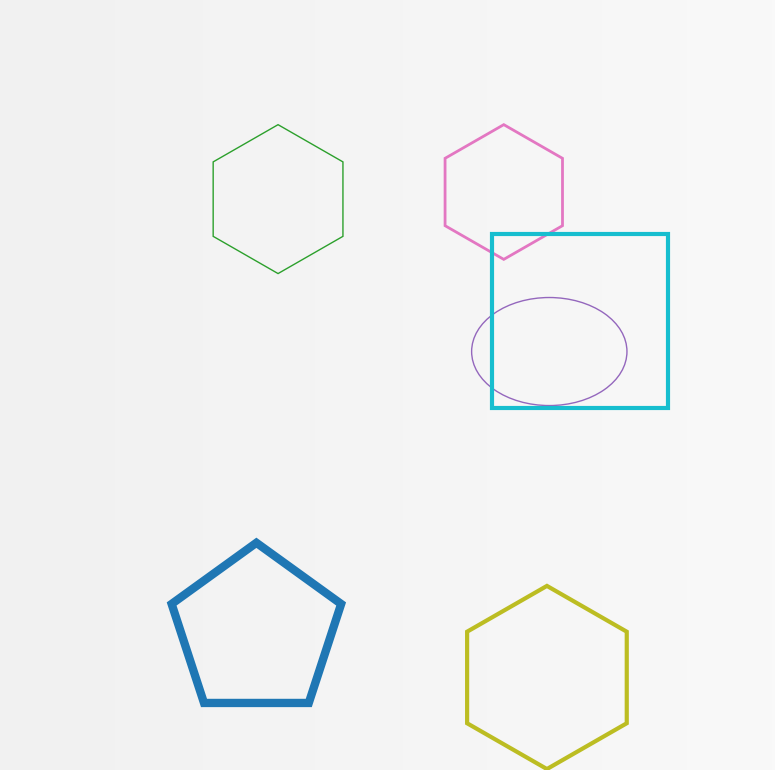[{"shape": "pentagon", "thickness": 3, "radius": 0.57, "center": [0.331, 0.18]}, {"shape": "hexagon", "thickness": 0.5, "radius": 0.48, "center": [0.359, 0.741]}, {"shape": "oval", "thickness": 0.5, "radius": 0.5, "center": [0.709, 0.543]}, {"shape": "hexagon", "thickness": 1, "radius": 0.44, "center": [0.65, 0.751]}, {"shape": "hexagon", "thickness": 1.5, "radius": 0.59, "center": [0.706, 0.12]}, {"shape": "square", "thickness": 1.5, "radius": 0.57, "center": [0.748, 0.583]}]